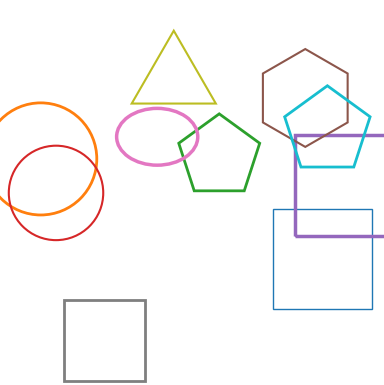[{"shape": "square", "thickness": 1, "radius": 0.65, "center": [0.838, 0.327]}, {"shape": "circle", "thickness": 2, "radius": 0.73, "center": [0.106, 0.587]}, {"shape": "pentagon", "thickness": 2, "radius": 0.55, "center": [0.569, 0.594]}, {"shape": "circle", "thickness": 1.5, "radius": 0.61, "center": [0.145, 0.499]}, {"shape": "square", "thickness": 2.5, "radius": 0.65, "center": [0.898, 0.519]}, {"shape": "hexagon", "thickness": 1.5, "radius": 0.64, "center": [0.793, 0.746]}, {"shape": "oval", "thickness": 2.5, "radius": 0.53, "center": [0.408, 0.645]}, {"shape": "square", "thickness": 2, "radius": 0.53, "center": [0.272, 0.115]}, {"shape": "triangle", "thickness": 1.5, "radius": 0.63, "center": [0.451, 0.794]}, {"shape": "pentagon", "thickness": 2, "radius": 0.58, "center": [0.85, 0.661]}]